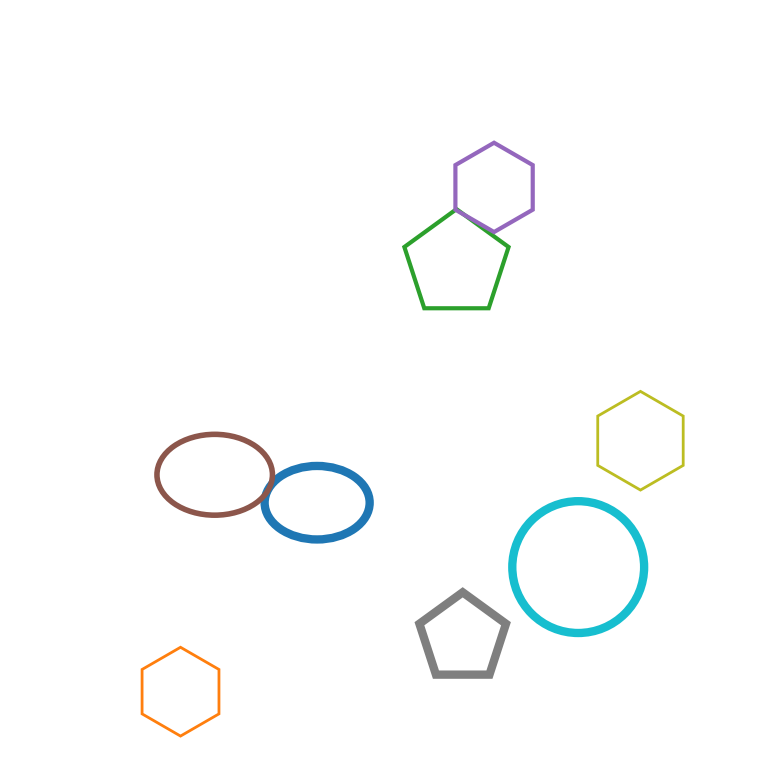[{"shape": "oval", "thickness": 3, "radius": 0.34, "center": [0.412, 0.347]}, {"shape": "hexagon", "thickness": 1, "radius": 0.29, "center": [0.234, 0.102]}, {"shape": "pentagon", "thickness": 1.5, "radius": 0.36, "center": [0.593, 0.657]}, {"shape": "hexagon", "thickness": 1.5, "radius": 0.29, "center": [0.642, 0.757]}, {"shape": "oval", "thickness": 2, "radius": 0.37, "center": [0.279, 0.383]}, {"shape": "pentagon", "thickness": 3, "radius": 0.3, "center": [0.601, 0.172]}, {"shape": "hexagon", "thickness": 1, "radius": 0.32, "center": [0.832, 0.428]}, {"shape": "circle", "thickness": 3, "radius": 0.43, "center": [0.751, 0.264]}]